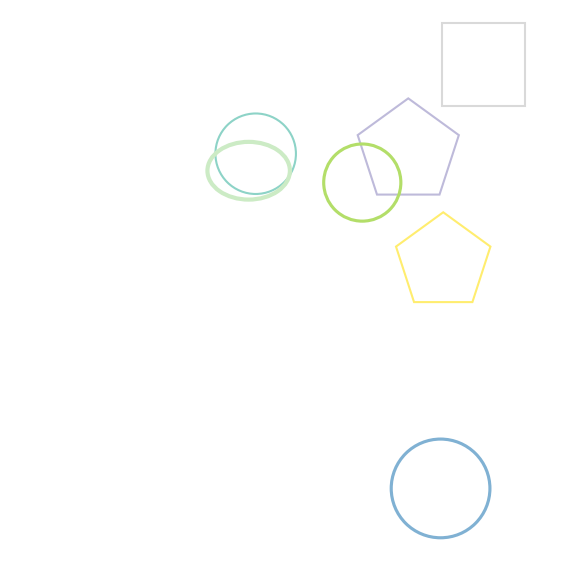[{"shape": "circle", "thickness": 1, "radius": 0.35, "center": [0.443, 0.733]}, {"shape": "pentagon", "thickness": 1, "radius": 0.46, "center": [0.707, 0.737]}, {"shape": "circle", "thickness": 1.5, "radius": 0.43, "center": [0.763, 0.153]}, {"shape": "circle", "thickness": 1.5, "radius": 0.33, "center": [0.627, 0.683]}, {"shape": "square", "thickness": 1, "radius": 0.36, "center": [0.837, 0.888]}, {"shape": "oval", "thickness": 2, "radius": 0.36, "center": [0.431, 0.704]}, {"shape": "pentagon", "thickness": 1, "radius": 0.43, "center": [0.767, 0.546]}]